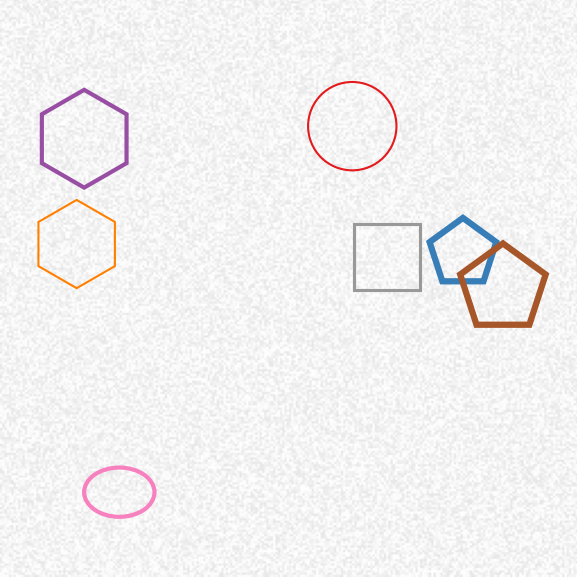[{"shape": "circle", "thickness": 1, "radius": 0.38, "center": [0.61, 0.781]}, {"shape": "pentagon", "thickness": 3, "radius": 0.3, "center": [0.802, 0.561]}, {"shape": "hexagon", "thickness": 2, "radius": 0.42, "center": [0.146, 0.759]}, {"shape": "hexagon", "thickness": 1, "radius": 0.38, "center": [0.133, 0.577]}, {"shape": "pentagon", "thickness": 3, "radius": 0.39, "center": [0.871, 0.5]}, {"shape": "oval", "thickness": 2, "radius": 0.3, "center": [0.207, 0.147]}, {"shape": "square", "thickness": 1.5, "radius": 0.29, "center": [0.671, 0.553]}]